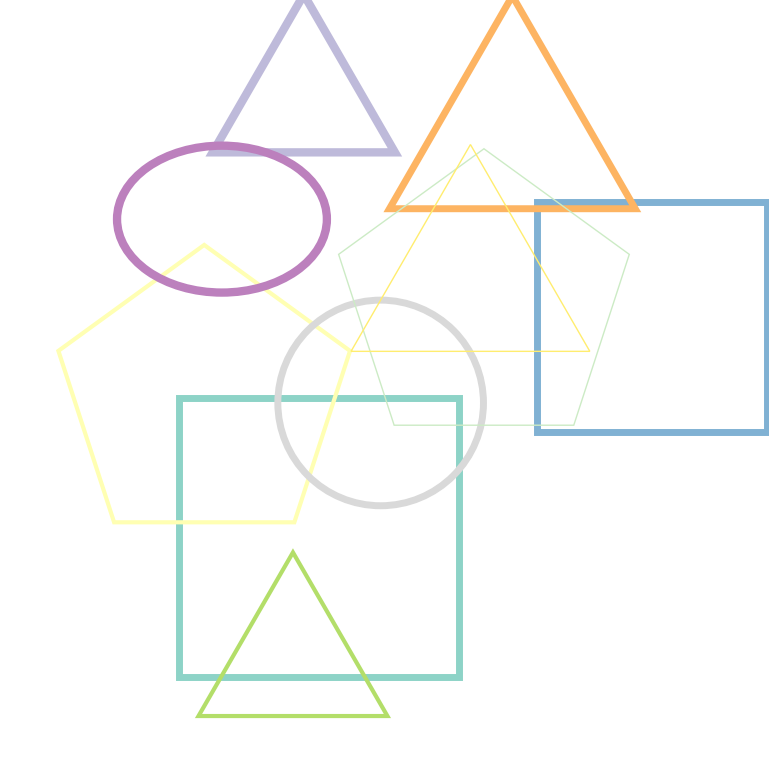[{"shape": "square", "thickness": 2.5, "radius": 0.91, "center": [0.414, 0.302]}, {"shape": "pentagon", "thickness": 1.5, "radius": 1.0, "center": [0.265, 0.483]}, {"shape": "triangle", "thickness": 3, "radius": 0.68, "center": [0.395, 0.87]}, {"shape": "square", "thickness": 2.5, "radius": 0.75, "center": [0.846, 0.588]}, {"shape": "triangle", "thickness": 2.5, "radius": 0.92, "center": [0.665, 0.821]}, {"shape": "triangle", "thickness": 1.5, "radius": 0.71, "center": [0.38, 0.141]}, {"shape": "circle", "thickness": 2.5, "radius": 0.67, "center": [0.494, 0.477]}, {"shape": "oval", "thickness": 3, "radius": 0.68, "center": [0.288, 0.715]}, {"shape": "pentagon", "thickness": 0.5, "radius": 0.99, "center": [0.629, 0.608]}, {"shape": "triangle", "thickness": 0.5, "radius": 0.9, "center": [0.611, 0.633]}]